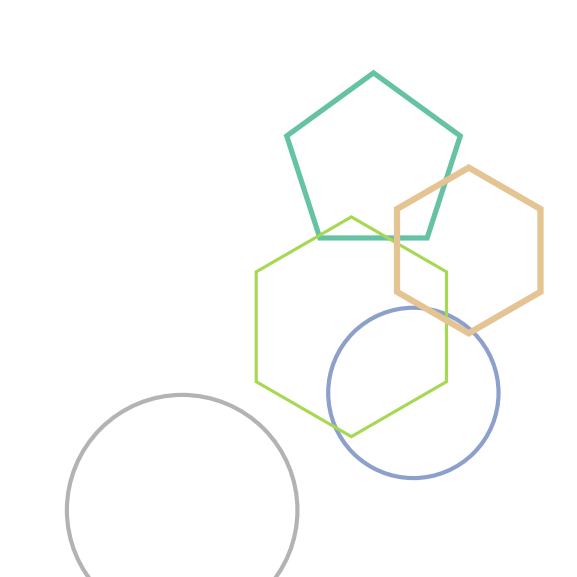[{"shape": "pentagon", "thickness": 2.5, "radius": 0.79, "center": [0.647, 0.715]}, {"shape": "circle", "thickness": 2, "radius": 0.74, "center": [0.716, 0.319]}, {"shape": "hexagon", "thickness": 1.5, "radius": 0.95, "center": [0.608, 0.433]}, {"shape": "hexagon", "thickness": 3, "radius": 0.72, "center": [0.812, 0.565]}, {"shape": "circle", "thickness": 2, "radius": 1.0, "center": [0.315, 0.116]}]